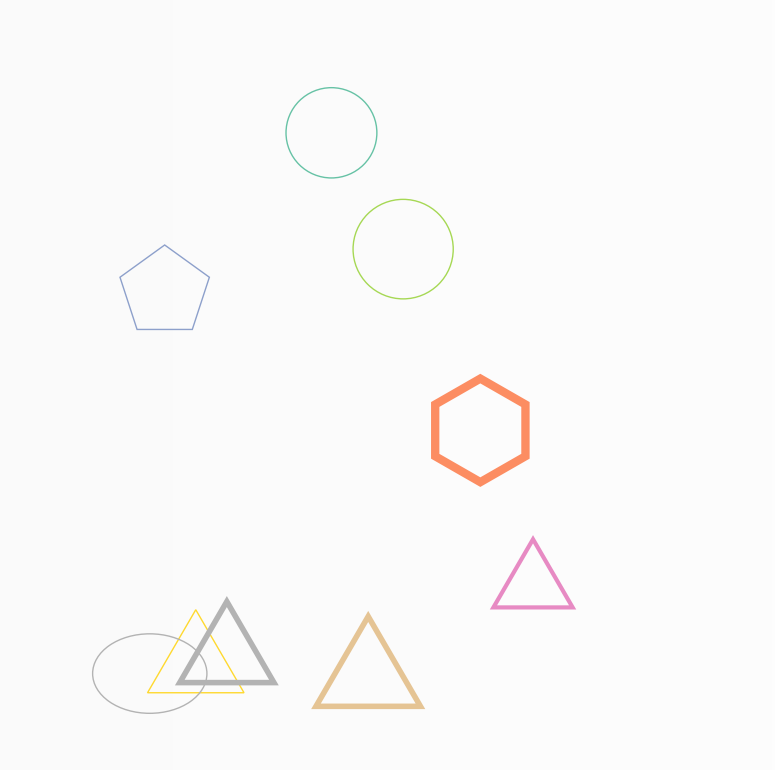[{"shape": "circle", "thickness": 0.5, "radius": 0.29, "center": [0.428, 0.828]}, {"shape": "hexagon", "thickness": 3, "radius": 0.34, "center": [0.62, 0.441]}, {"shape": "pentagon", "thickness": 0.5, "radius": 0.3, "center": [0.212, 0.621]}, {"shape": "triangle", "thickness": 1.5, "radius": 0.3, "center": [0.688, 0.241]}, {"shape": "circle", "thickness": 0.5, "radius": 0.32, "center": [0.52, 0.676]}, {"shape": "triangle", "thickness": 0.5, "radius": 0.36, "center": [0.253, 0.136]}, {"shape": "triangle", "thickness": 2, "radius": 0.39, "center": [0.475, 0.122]}, {"shape": "triangle", "thickness": 2, "radius": 0.35, "center": [0.293, 0.149]}, {"shape": "oval", "thickness": 0.5, "radius": 0.37, "center": [0.193, 0.125]}]